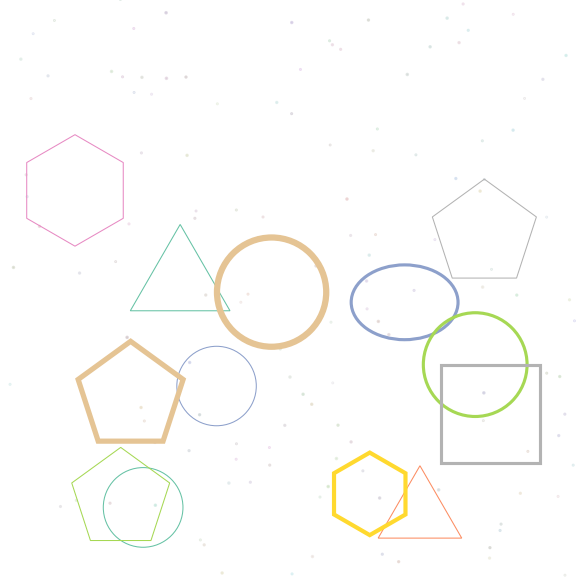[{"shape": "circle", "thickness": 0.5, "radius": 0.34, "center": [0.248, 0.12]}, {"shape": "triangle", "thickness": 0.5, "radius": 0.5, "center": [0.312, 0.511]}, {"shape": "triangle", "thickness": 0.5, "radius": 0.42, "center": [0.727, 0.109]}, {"shape": "oval", "thickness": 1.5, "radius": 0.46, "center": [0.701, 0.476]}, {"shape": "circle", "thickness": 0.5, "radius": 0.34, "center": [0.375, 0.331]}, {"shape": "hexagon", "thickness": 0.5, "radius": 0.48, "center": [0.13, 0.669]}, {"shape": "pentagon", "thickness": 0.5, "radius": 0.45, "center": [0.209, 0.135]}, {"shape": "circle", "thickness": 1.5, "radius": 0.45, "center": [0.823, 0.368]}, {"shape": "hexagon", "thickness": 2, "radius": 0.36, "center": [0.64, 0.144]}, {"shape": "pentagon", "thickness": 2.5, "radius": 0.48, "center": [0.226, 0.313]}, {"shape": "circle", "thickness": 3, "radius": 0.47, "center": [0.47, 0.493]}, {"shape": "square", "thickness": 1.5, "radius": 0.43, "center": [0.849, 0.283]}, {"shape": "pentagon", "thickness": 0.5, "radius": 0.47, "center": [0.839, 0.594]}]